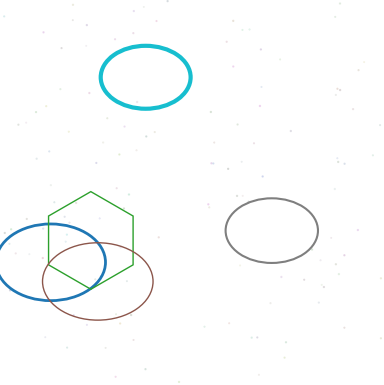[{"shape": "oval", "thickness": 2, "radius": 0.71, "center": [0.132, 0.319]}, {"shape": "hexagon", "thickness": 1, "radius": 0.63, "center": [0.236, 0.376]}, {"shape": "oval", "thickness": 1, "radius": 0.72, "center": [0.254, 0.269]}, {"shape": "oval", "thickness": 1.5, "radius": 0.6, "center": [0.706, 0.401]}, {"shape": "oval", "thickness": 3, "radius": 0.58, "center": [0.378, 0.799]}]